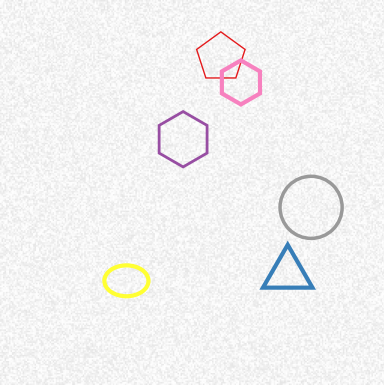[{"shape": "pentagon", "thickness": 1, "radius": 0.33, "center": [0.574, 0.851]}, {"shape": "triangle", "thickness": 3, "radius": 0.37, "center": [0.747, 0.29]}, {"shape": "hexagon", "thickness": 2, "radius": 0.36, "center": [0.476, 0.638]}, {"shape": "oval", "thickness": 3, "radius": 0.29, "center": [0.328, 0.271]}, {"shape": "hexagon", "thickness": 3, "radius": 0.29, "center": [0.626, 0.786]}, {"shape": "circle", "thickness": 2.5, "radius": 0.4, "center": [0.808, 0.461]}]